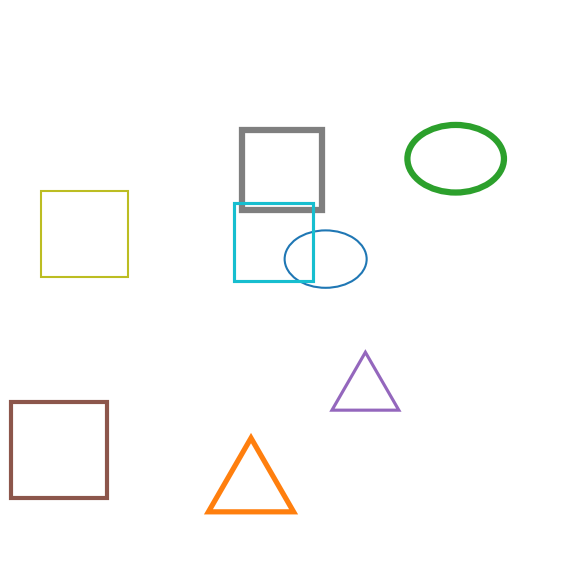[{"shape": "oval", "thickness": 1, "radius": 0.36, "center": [0.564, 0.55]}, {"shape": "triangle", "thickness": 2.5, "radius": 0.43, "center": [0.435, 0.155]}, {"shape": "oval", "thickness": 3, "radius": 0.42, "center": [0.789, 0.724]}, {"shape": "triangle", "thickness": 1.5, "radius": 0.33, "center": [0.633, 0.322]}, {"shape": "square", "thickness": 2, "radius": 0.42, "center": [0.102, 0.221]}, {"shape": "square", "thickness": 3, "radius": 0.35, "center": [0.489, 0.704]}, {"shape": "square", "thickness": 1, "radius": 0.37, "center": [0.146, 0.594]}, {"shape": "square", "thickness": 1.5, "radius": 0.34, "center": [0.473, 0.58]}]